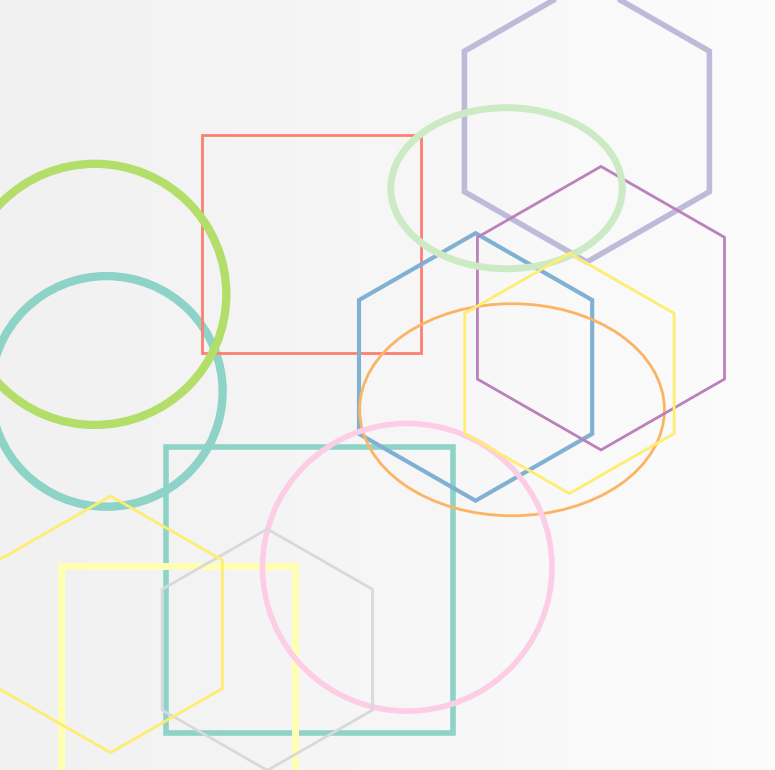[{"shape": "circle", "thickness": 3, "radius": 0.75, "center": [0.138, 0.492]}, {"shape": "square", "thickness": 2, "radius": 0.93, "center": [0.399, 0.234]}, {"shape": "square", "thickness": 2.5, "radius": 0.76, "center": [0.23, 0.114]}, {"shape": "hexagon", "thickness": 2, "radius": 0.91, "center": [0.757, 0.842]}, {"shape": "square", "thickness": 1, "radius": 0.71, "center": [0.402, 0.683]}, {"shape": "hexagon", "thickness": 1.5, "radius": 0.87, "center": [0.614, 0.523]}, {"shape": "oval", "thickness": 1, "radius": 0.98, "center": [0.661, 0.468]}, {"shape": "circle", "thickness": 3, "radius": 0.85, "center": [0.122, 0.618]}, {"shape": "circle", "thickness": 2, "radius": 0.93, "center": [0.525, 0.263]}, {"shape": "hexagon", "thickness": 1, "radius": 0.78, "center": [0.345, 0.156]}, {"shape": "hexagon", "thickness": 1, "radius": 0.92, "center": [0.775, 0.6]}, {"shape": "oval", "thickness": 2.5, "radius": 0.75, "center": [0.654, 0.756]}, {"shape": "hexagon", "thickness": 1, "radius": 0.78, "center": [0.735, 0.515]}, {"shape": "hexagon", "thickness": 1, "radius": 0.83, "center": [0.143, 0.189]}]